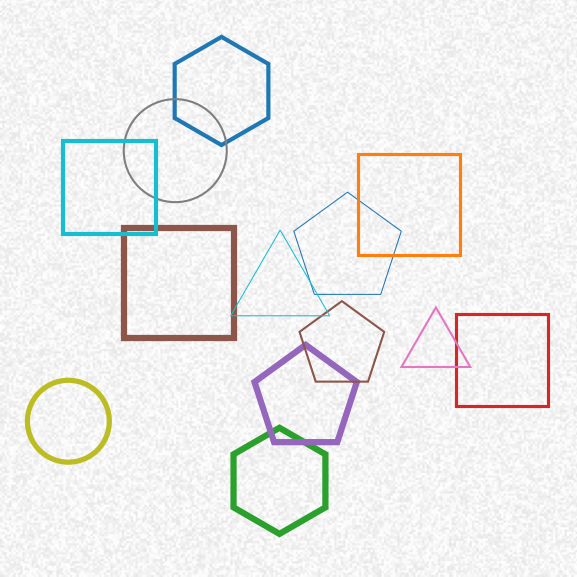[{"shape": "pentagon", "thickness": 0.5, "radius": 0.49, "center": [0.602, 0.569]}, {"shape": "hexagon", "thickness": 2, "radius": 0.47, "center": [0.384, 0.842]}, {"shape": "square", "thickness": 1.5, "radius": 0.44, "center": [0.708, 0.645]}, {"shape": "hexagon", "thickness": 3, "radius": 0.46, "center": [0.484, 0.167]}, {"shape": "square", "thickness": 1.5, "radius": 0.4, "center": [0.869, 0.376]}, {"shape": "pentagon", "thickness": 3, "radius": 0.47, "center": [0.529, 0.309]}, {"shape": "square", "thickness": 3, "radius": 0.48, "center": [0.31, 0.509]}, {"shape": "pentagon", "thickness": 1, "radius": 0.39, "center": [0.592, 0.401]}, {"shape": "triangle", "thickness": 1, "radius": 0.34, "center": [0.755, 0.398]}, {"shape": "circle", "thickness": 1, "radius": 0.45, "center": [0.303, 0.738]}, {"shape": "circle", "thickness": 2.5, "radius": 0.35, "center": [0.118, 0.27]}, {"shape": "square", "thickness": 2, "radius": 0.4, "center": [0.189, 0.675]}, {"shape": "triangle", "thickness": 0.5, "radius": 0.49, "center": [0.485, 0.502]}]